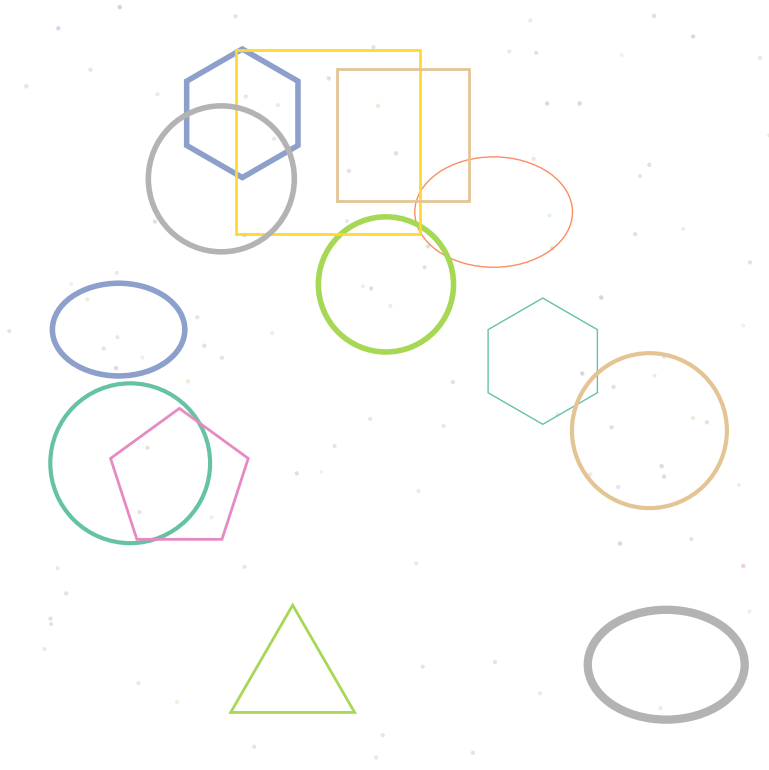[{"shape": "circle", "thickness": 1.5, "radius": 0.52, "center": [0.169, 0.398]}, {"shape": "hexagon", "thickness": 0.5, "radius": 0.41, "center": [0.705, 0.531]}, {"shape": "oval", "thickness": 0.5, "radius": 0.51, "center": [0.641, 0.725]}, {"shape": "oval", "thickness": 2, "radius": 0.43, "center": [0.154, 0.572]}, {"shape": "hexagon", "thickness": 2, "radius": 0.42, "center": [0.315, 0.853]}, {"shape": "pentagon", "thickness": 1, "radius": 0.47, "center": [0.233, 0.376]}, {"shape": "triangle", "thickness": 1, "radius": 0.46, "center": [0.38, 0.121]}, {"shape": "circle", "thickness": 2, "radius": 0.44, "center": [0.501, 0.631]}, {"shape": "square", "thickness": 1, "radius": 0.6, "center": [0.427, 0.816]}, {"shape": "circle", "thickness": 1.5, "radius": 0.5, "center": [0.843, 0.441]}, {"shape": "square", "thickness": 1, "radius": 0.43, "center": [0.523, 0.824]}, {"shape": "oval", "thickness": 3, "radius": 0.51, "center": [0.865, 0.137]}, {"shape": "circle", "thickness": 2, "radius": 0.47, "center": [0.287, 0.768]}]